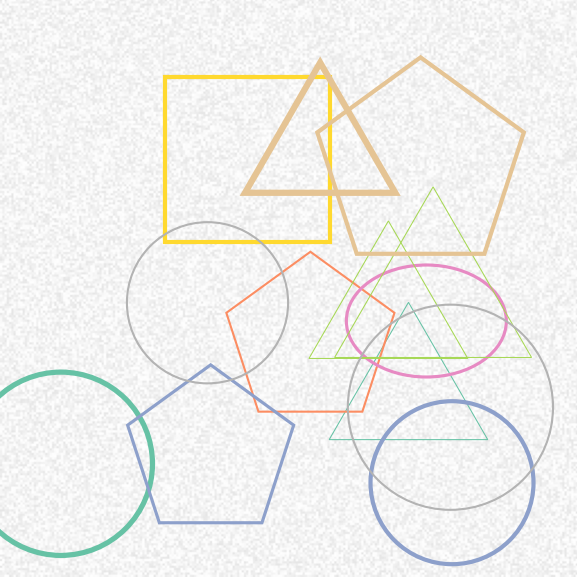[{"shape": "circle", "thickness": 2.5, "radius": 0.79, "center": [0.105, 0.196]}, {"shape": "triangle", "thickness": 0.5, "radius": 0.79, "center": [0.707, 0.317]}, {"shape": "pentagon", "thickness": 1, "radius": 0.77, "center": [0.537, 0.41]}, {"shape": "circle", "thickness": 2, "radius": 0.71, "center": [0.783, 0.163]}, {"shape": "pentagon", "thickness": 1.5, "radius": 0.76, "center": [0.365, 0.216]}, {"shape": "oval", "thickness": 1.5, "radius": 0.69, "center": [0.738, 0.443]}, {"shape": "triangle", "thickness": 0.5, "radius": 0.98, "center": [0.75, 0.479]}, {"shape": "triangle", "thickness": 0.5, "radius": 0.79, "center": [0.673, 0.458]}, {"shape": "square", "thickness": 2, "radius": 0.72, "center": [0.429, 0.723]}, {"shape": "triangle", "thickness": 3, "radius": 0.75, "center": [0.554, 0.74]}, {"shape": "pentagon", "thickness": 2, "radius": 0.94, "center": [0.728, 0.712]}, {"shape": "circle", "thickness": 1, "radius": 0.89, "center": [0.78, 0.294]}, {"shape": "circle", "thickness": 1, "radius": 0.7, "center": [0.359, 0.475]}]